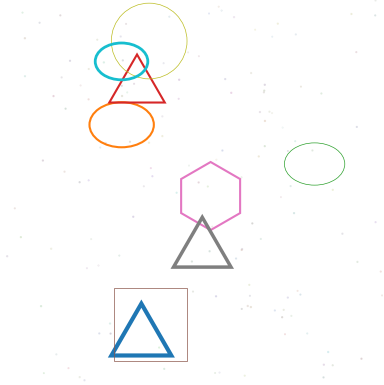[{"shape": "triangle", "thickness": 3, "radius": 0.45, "center": [0.367, 0.122]}, {"shape": "oval", "thickness": 1.5, "radius": 0.42, "center": [0.316, 0.676]}, {"shape": "oval", "thickness": 0.5, "radius": 0.39, "center": [0.817, 0.574]}, {"shape": "triangle", "thickness": 1.5, "radius": 0.42, "center": [0.356, 0.775]}, {"shape": "square", "thickness": 0.5, "radius": 0.47, "center": [0.392, 0.158]}, {"shape": "hexagon", "thickness": 1.5, "radius": 0.44, "center": [0.547, 0.491]}, {"shape": "triangle", "thickness": 2.5, "radius": 0.43, "center": [0.525, 0.349]}, {"shape": "circle", "thickness": 0.5, "radius": 0.49, "center": [0.387, 0.893]}, {"shape": "oval", "thickness": 2, "radius": 0.34, "center": [0.316, 0.84]}]